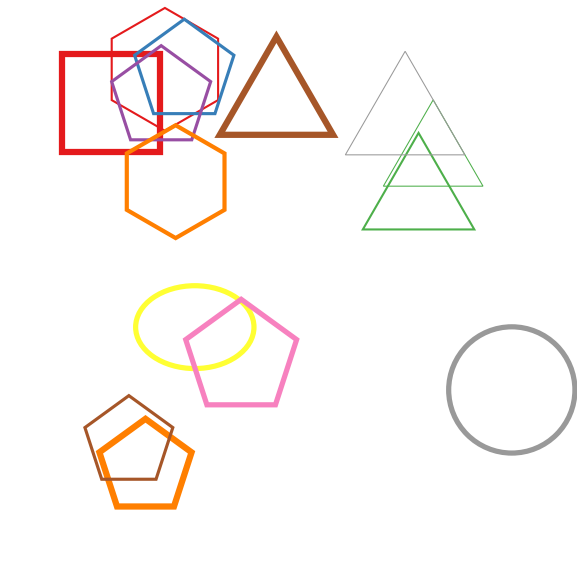[{"shape": "square", "thickness": 3, "radius": 0.42, "center": [0.193, 0.821]}, {"shape": "hexagon", "thickness": 1, "radius": 0.53, "center": [0.286, 0.879]}, {"shape": "pentagon", "thickness": 1.5, "radius": 0.45, "center": [0.319, 0.876]}, {"shape": "triangle", "thickness": 1, "radius": 0.56, "center": [0.725, 0.658]}, {"shape": "triangle", "thickness": 0.5, "radius": 0.5, "center": [0.75, 0.727]}, {"shape": "pentagon", "thickness": 1.5, "radius": 0.45, "center": [0.279, 0.83]}, {"shape": "pentagon", "thickness": 3, "radius": 0.42, "center": [0.252, 0.19]}, {"shape": "hexagon", "thickness": 2, "radius": 0.49, "center": [0.304, 0.685]}, {"shape": "oval", "thickness": 2.5, "radius": 0.51, "center": [0.337, 0.433]}, {"shape": "triangle", "thickness": 3, "radius": 0.57, "center": [0.479, 0.822]}, {"shape": "pentagon", "thickness": 1.5, "radius": 0.4, "center": [0.223, 0.234]}, {"shape": "pentagon", "thickness": 2.5, "radius": 0.5, "center": [0.418, 0.38]}, {"shape": "triangle", "thickness": 0.5, "radius": 0.6, "center": [0.702, 0.791]}, {"shape": "circle", "thickness": 2.5, "radius": 0.55, "center": [0.886, 0.324]}]